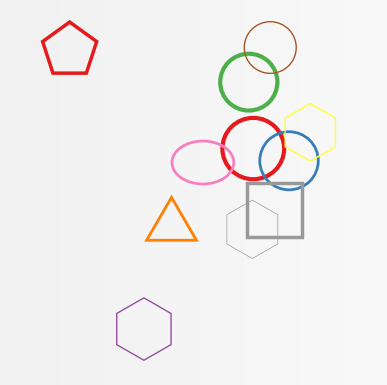[{"shape": "pentagon", "thickness": 2.5, "radius": 0.37, "center": [0.18, 0.869]}, {"shape": "circle", "thickness": 3, "radius": 0.4, "center": [0.654, 0.614]}, {"shape": "circle", "thickness": 2, "radius": 0.38, "center": [0.746, 0.582]}, {"shape": "circle", "thickness": 3, "radius": 0.37, "center": [0.642, 0.787]}, {"shape": "hexagon", "thickness": 1, "radius": 0.4, "center": [0.371, 0.145]}, {"shape": "triangle", "thickness": 2, "radius": 0.37, "center": [0.443, 0.413]}, {"shape": "hexagon", "thickness": 1, "radius": 0.37, "center": [0.801, 0.656]}, {"shape": "circle", "thickness": 1, "radius": 0.34, "center": [0.697, 0.877]}, {"shape": "oval", "thickness": 2, "radius": 0.4, "center": [0.524, 0.578]}, {"shape": "square", "thickness": 2.5, "radius": 0.35, "center": [0.708, 0.454]}, {"shape": "hexagon", "thickness": 0.5, "radius": 0.38, "center": [0.651, 0.404]}]